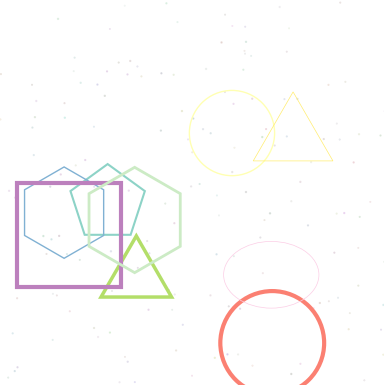[{"shape": "pentagon", "thickness": 1.5, "radius": 0.51, "center": [0.28, 0.472]}, {"shape": "circle", "thickness": 1, "radius": 0.55, "center": [0.603, 0.654]}, {"shape": "circle", "thickness": 3, "radius": 0.67, "center": [0.707, 0.109]}, {"shape": "hexagon", "thickness": 1, "radius": 0.59, "center": [0.167, 0.448]}, {"shape": "triangle", "thickness": 2.5, "radius": 0.53, "center": [0.354, 0.281]}, {"shape": "oval", "thickness": 0.5, "radius": 0.62, "center": [0.705, 0.286]}, {"shape": "square", "thickness": 3, "radius": 0.67, "center": [0.178, 0.389]}, {"shape": "hexagon", "thickness": 2, "radius": 0.68, "center": [0.35, 0.429]}, {"shape": "triangle", "thickness": 0.5, "radius": 0.6, "center": [0.761, 0.642]}]